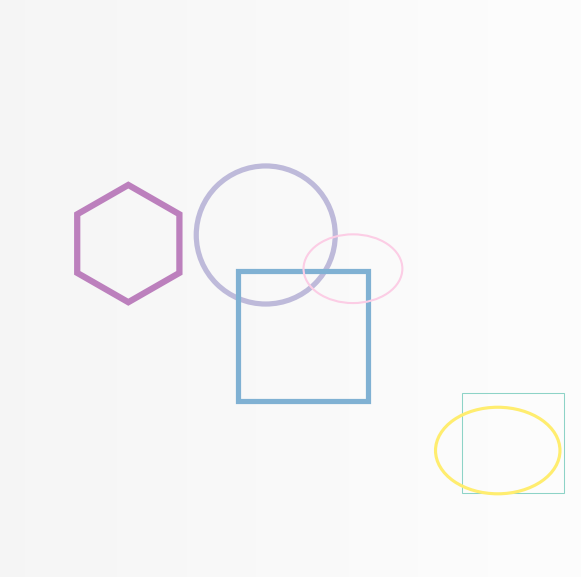[{"shape": "square", "thickness": 0.5, "radius": 0.44, "center": [0.883, 0.232]}, {"shape": "circle", "thickness": 2.5, "radius": 0.6, "center": [0.457, 0.592]}, {"shape": "square", "thickness": 2.5, "radius": 0.56, "center": [0.521, 0.417]}, {"shape": "oval", "thickness": 1, "radius": 0.43, "center": [0.607, 0.534]}, {"shape": "hexagon", "thickness": 3, "radius": 0.51, "center": [0.221, 0.577]}, {"shape": "oval", "thickness": 1.5, "radius": 0.54, "center": [0.856, 0.219]}]